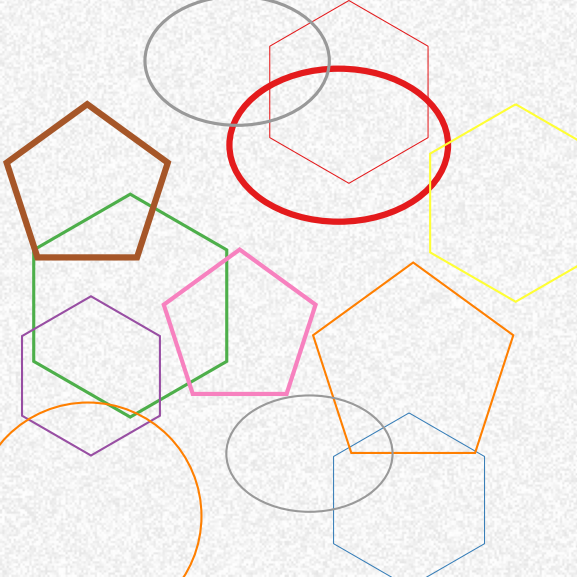[{"shape": "hexagon", "thickness": 0.5, "radius": 0.79, "center": [0.604, 0.84]}, {"shape": "oval", "thickness": 3, "radius": 0.95, "center": [0.587, 0.748]}, {"shape": "hexagon", "thickness": 0.5, "radius": 0.75, "center": [0.708, 0.133]}, {"shape": "hexagon", "thickness": 1.5, "radius": 0.96, "center": [0.226, 0.47]}, {"shape": "hexagon", "thickness": 1, "radius": 0.69, "center": [0.158, 0.348]}, {"shape": "pentagon", "thickness": 1, "radius": 0.91, "center": [0.715, 0.362]}, {"shape": "circle", "thickness": 1, "radius": 0.98, "center": [0.152, 0.106]}, {"shape": "hexagon", "thickness": 1, "radius": 0.85, "center": [0.893, 0.648]}, {"shape": "pentagon", "thickness": 3, "radius": 0.73, "center": [0.151, 0.672]}, {"shape": "pentagon", "thickness": 2, "radius": 0.69, "center": [0.415, 0.429]}, {"shape": "oval", "thickness": 1.5, "radius": 0.8, "center": [0.411, 0.894]}, {"shape": "oval", "thickness": 1, "radius": 0.72, "center": [0.536, 0.214]}]